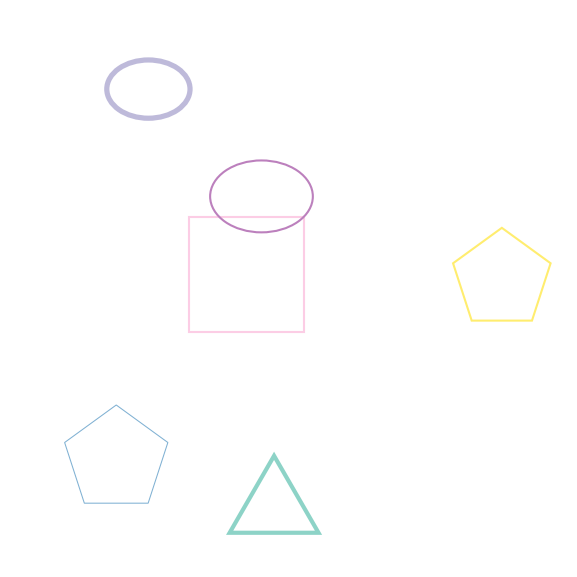[{"shape": "triangle", "thickness": 2, "radius": 0.44, "center": [0.475, 0.121]}, {"shape": "oval", "thickness": 2.5, "radius": 0.36, "center": [0.257, 0.845]}, {"shape": "pentagon", "thickness": 0.5, "radius": 0.47, "center": [0.201, 0.204]}, {"shape": "square", "thickness": 1, "radius": 0.5, "center": [0.427, 0.524]}, {"shape": "oval", "thickness": 1, "radius": 0.44, "center": [0.453, 0.659]}, {"shape": "pentagon", "thickness": 1, "radius": 0.44, "center": [0.869, 0.516]}]